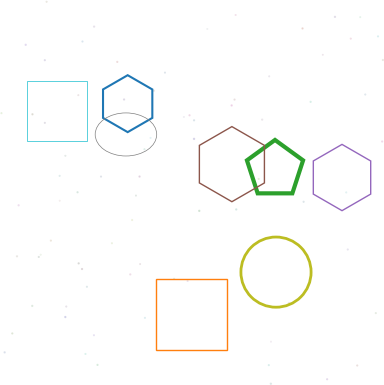[{"shape": "hexagon", "thickness": 1.5, "radius": 0.37, "center": [0.332, 0.731]}, {"shape": "square", "thickness": 1, "radius": 0.46, "center": [0.497, 0.184]}, {"shape": "pentagon", "thickness": 3, "radius": 0.38, "center": [0.714, 0.56]}, {"shape": "hexagon", "thickness": 1, "radius": 0.43, "center": [0.888, 0.539]}, {"shape": "hexagon", "thickness": 1, "radius": 0.49, "center": [0.602, 0.574]}, {"shape": "oval", "thickness": 0.5, "radius": 0.4, "center": [0.327, 0.651]}, {"shape": "circle", "thickness": 2, "radius": 0.46, "center": [0.717, 0.293]}, {"shape": "square", "thickness": 0.5, "radius": 0.39, "center": [0.148, 0.712]}]